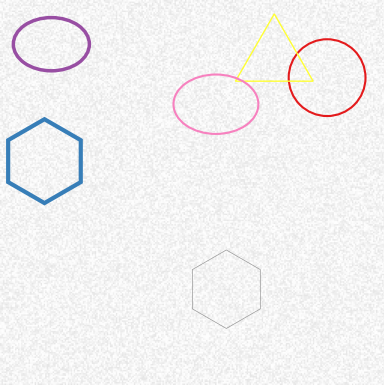[{"shape": "circle", "thickness": 1.5, "radius": 0.5, "center": [0.85, 0.798]}, {"shape": "hexagon", "thickness": 3, "radius": 0.54, "center": [0.115, 0.581]}, {"shape": "oval", "thickness": 2.5, "radius": 0.49, "center": [0.133, 0.885]}, {"shape": "triangle", "thickness": 1, "radius": 0.58, "center": [0.712, 0.847]}, {"shape": "oval", "thickness": 1.5, "radius": 0.55, "center": [0.561, 0.729]}, {"shape": "hexagon", "thickness": 0.5, "radius": 0.51, "center": [0.588, 0.249]}]